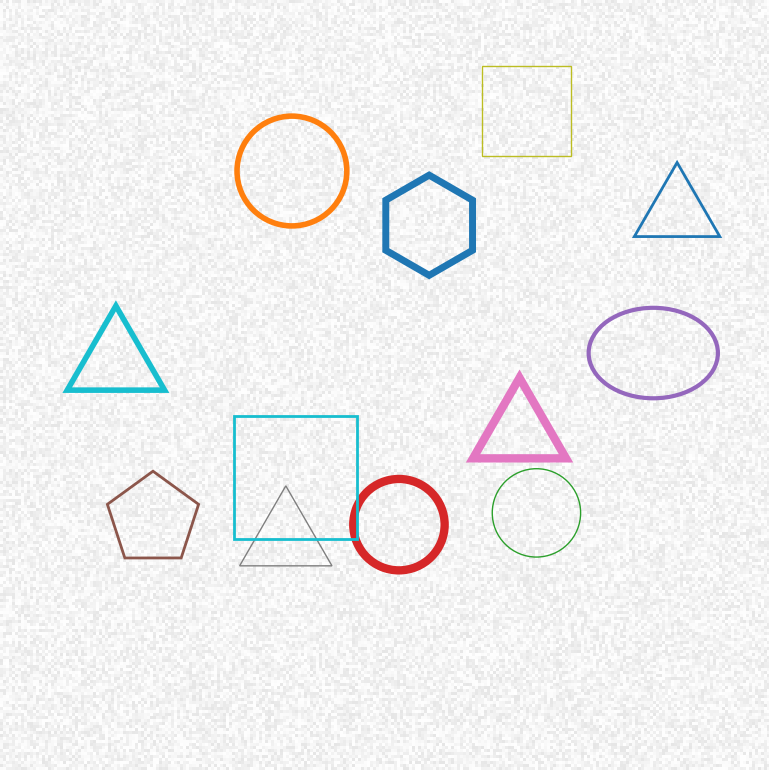[{"shape": "triangle", "thickness": 1, "radius": 0.32, "center": [0.879, 0.725]}, {"shape": "hexagon", "thickness": 2.5, "radius": 0.33, "center": [0.557, 0.707]}, {"shape": "circle", "thickness": 2, "radius": 0.36, "center": [0.379, 0.778]}, {"shape": "circle", "thickness": 0.5, "radius": 0.29, "center": [0.697, 0.334]}, {"shape": "circle", "thickness": 3, "radius": 0.3, "center": [0.518, 0.319]}, {"shape": "oval", "thickness": 1.5, "radius": 0.42, "center": [0.848, 0.541]}, {"shape": "pentagon", "thickness": 1, "radius": 0.31, "center": [0.199, 0.326]}, {"shape": "triangle", "thickness": 3, "radius": 0.35, "center": [0.675, 0.44]}, {"shape": "triangle", "thickness": 0.5, "radius": 0.35, "center": [0.371, 0.3]}, {"shape": "square", "thickness": 0.5, "radius": 0.29, "center": [0.684, 0.856]}, {"shape": "square", "thickness": 1, "radius": 0.4, "center": [0.384, 0.38]}, {"shape": "triangle", "thickness": 2, "radius": 0.36, "center": [0.151, 0.53]}]